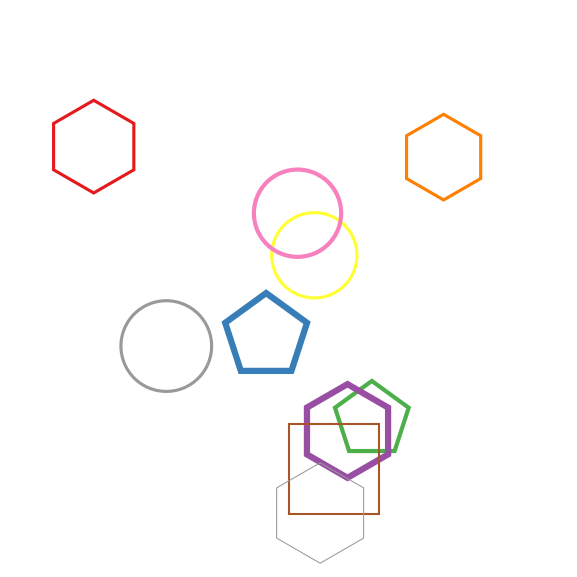[{"shape": "hexagon", "thickness": 1.5, "radius": 0.4, "center": [0.162, 0.745]}, {"shape": "pentagon", "thickness": 3, "radius": 0.37, "center": [0.461, 0.417]}, {"shape": "pentagon", "thickness": 2, "radius": 0.34, "center": [0.644, 0.272]}, {"shape": "hexagon", "thickness": 3, "radius": 0.41, "center": [0.602, 0.253]}, {"shape": "hexagon", "thickness": 1.5, "radius": 0.37, "center": [0.768, 0.727]}, {"shape": "circle", "thickness": 1.5, "radius": 0.37, "center": [0.544, 0.557]}, {"shape": "square", "thickness": 1, "radius": 0.39, "center": [0.578, 0.187]}, {"shape": "circle", "thickness": 2, "radius": 0.38, "center": [0.515, 0.63]}, {"shape": "hexagon", "thickness": 0.5, "radius": 0.43, "center": [0.554, 0.111]}, {"shape": "circle", "thickness": 1.5, "radius": 0.39, "center": [0.288, 0.4]}]